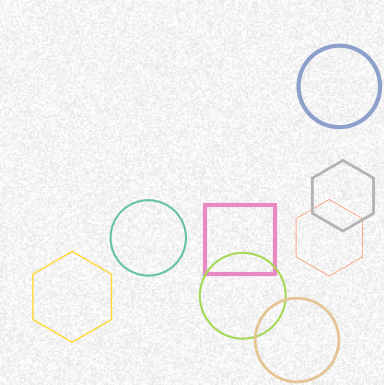[{"shape": "circle", "thickness": 1.5, "radius": 0.49, "center": [0.385, 0.382]}, {"shape": "hexagon", "thickness": 0.5, "radius": 0.5, "center": [0.855, 0.382]}, {"shape": "circle", "thickness": 3, "radius": 0.53, "center": [0.881, 0.776]}, {"shape": "square", "thickness": 3, "radius": 0.45, "center": [0.623, 0.378]}, {"shape": "circle", "thickness": 1.5, "radius": 0.56, "center": [0.631, 0.232]}, {"shape": "hexagon", "thickness": 1, "radius": 0.59, "center": [0.187, 0.229]}, {"shape": "circle", "thickness": 2, "radius": 0.54, "center": [0.771, 0.117]}, {"shape": "hexagon", "thickness": 2, "radius": 0.46, "center": [0.891, 0.492]}]